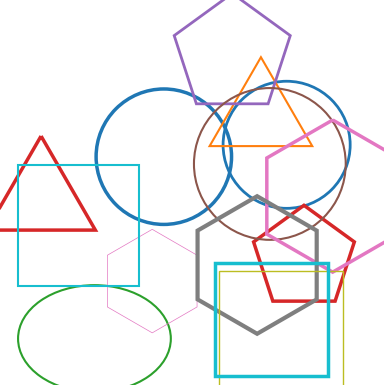[{"shape": "circle", "thickness": 2.5, "radius": 0.88, "center": [0.426, 0.593]}, {"shape": "circle", "thickness": 2, "radius": 0.83, "center": [0.744, 0.624]}, {"shape": "triangle", "thickness": 1.5, "radius": 0.77, "center": [0.678, 0.697]}, {"shape": "oval", "thickness": 1.5, "radius": 0.99, "center": [0.245, 0.12]}, {"shape": "pentagon", "thickness": 2.5, "radius": 0.69, "center": [0.79, 0.329]}, {"shape": "triangle", "thickness": 2.5, "radius": 0.81, "center": [0.107, 0.484]}, {"shape": "pentagon", "thickness": 2, "radius": 0.79, "center": [0.603, 0.859]}, {"shape": "circle", "thickness": 1.5, "radius": 0.99, "center": [0.701, 0.574]}, {"shape": "hexagon", "thickness": 0.5, "radius": 0.67, "center": [0.395, 0.27]}, {"shape": "hexagon", "thickness": 2.5, "radius": 0.99, "center": [0.864, 0.491]}, {"shape": "hexagon", "thickness": 3, "radius": 0.89, "center": [0.668, 0.312]}, {"shape": "square", "thickness": 1, "radius": 0.8, "center": [0.73, 0.135]}, {"shape": "square", "thickness": 1.5, "radius": 0.79, "center": [0.203, 0.415]}, {"shape": "square", "thickness": 2.5, "radius": 0.73, "center": [0.705, 0.169]}]